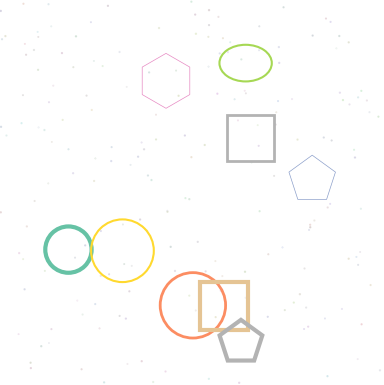[{"shape": "circle", "thickness": 3, "radius": 0.3, "center": [0.178, 0.352]}, {"shape": "circle", "thickness": 2, "radius": 0.42, "center": [0.501, 0.207]}, {"shape": "pentagon", "thickness": 0.5, "radius": 0.32, "center": [0.811, 0.533]}, {"shape": "hexagon", "thickness": 0.5, "radius": 0.36, "center": [0.431, 0.79]}, {"shape": "oval", "thickness": 1.5, "radius": 0.34, "center": [0.638, 0.836]}, {"shape": "circle", "thickness": 1.5, "radius": 0.41, "center": [0.318, 0.349]}, {"shape": "square", "thickness": 3, "radius": 0.31, "center": [0.583, 0.205]}, {"shape": "pentagon", "thickness": 3, "radius": 0.29, "center": [0.626, 0.111]}, {"shape": "square", "thickness": 2, "radius": 0.3, "center": [0.651, 0.642]}]